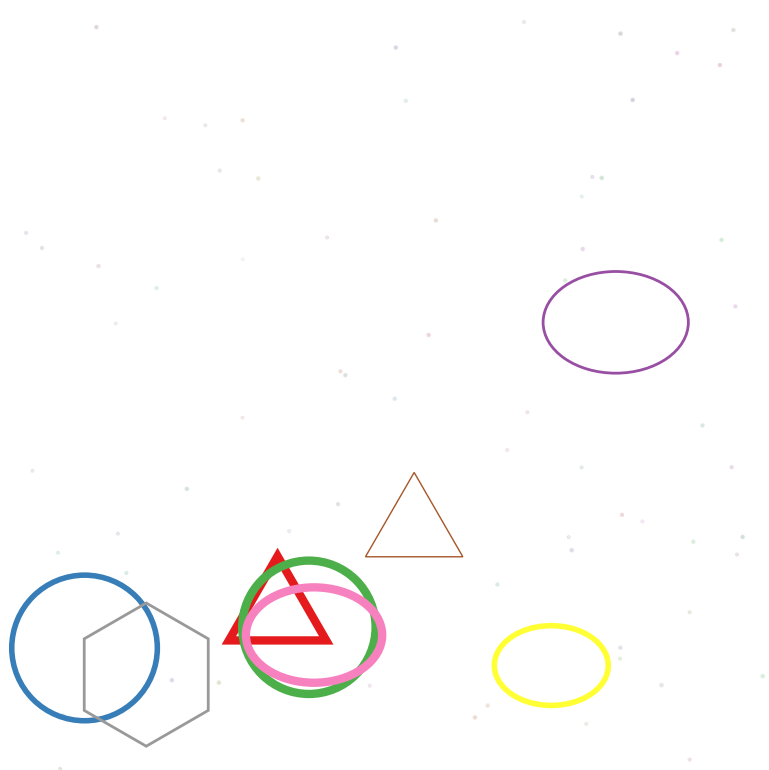[{"shape": "triangle", "thickness": 3, "radius": 0.37, "center": [0.36, 0.205]}, {"shape": "circle", "thickness": 2, "radius": 0.47, "center": [0.11, 0.159]}, {"shape": "circle", "thickness": 3, "radius": 0.43, "center": [0.401, 0.185]}, {"shape": "oval", "thickness": 1, "radius": 0.47, "center": [0.8, 0.581]}, {"shape": "oval", "thickness": 2, "radius": 0.37, "center": [0.716, 0.136]}, {"shape": "triangle", "thickness": 0.5, "radius": 0.37, "center": [0.538, 0.313]}, {"shape": "oval", "thickness": 3, "radius": 0.44, "center": [0.408, 0.175]}, {"shape": "hexagon", "thickness": 1, "radius": 0.46, "center": [0.19, 0.124]}]